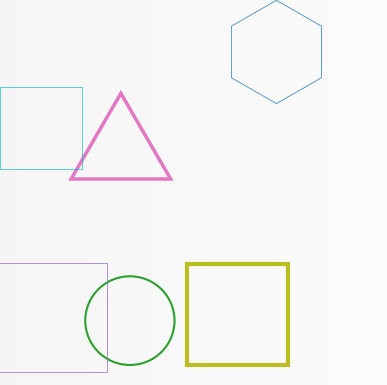[{"shape": "hexagon", "thickness": 0.5, "radius": 0.67, "center": [0.713, 0.865]}, {"shape": "circle", "thickness": 1.5, "radius": 0.58, "center": [0.335, 0.167]}, {"shape": "square", "thickness": 0.5, "radius": 0.71, "center": [0.135, 0.175]}, {"shape": "triangle", "thickness": 2.5, "radius": 0.74, "center": [0.312, 0.609]}, {"shape": "square", "thickness": 3, "radius": 0.65, "center": [0.613, 0.184]}, {"shape": "square", "thickness": 0.5, "radius": 0.53, "center": [0.106, 0.667]}]